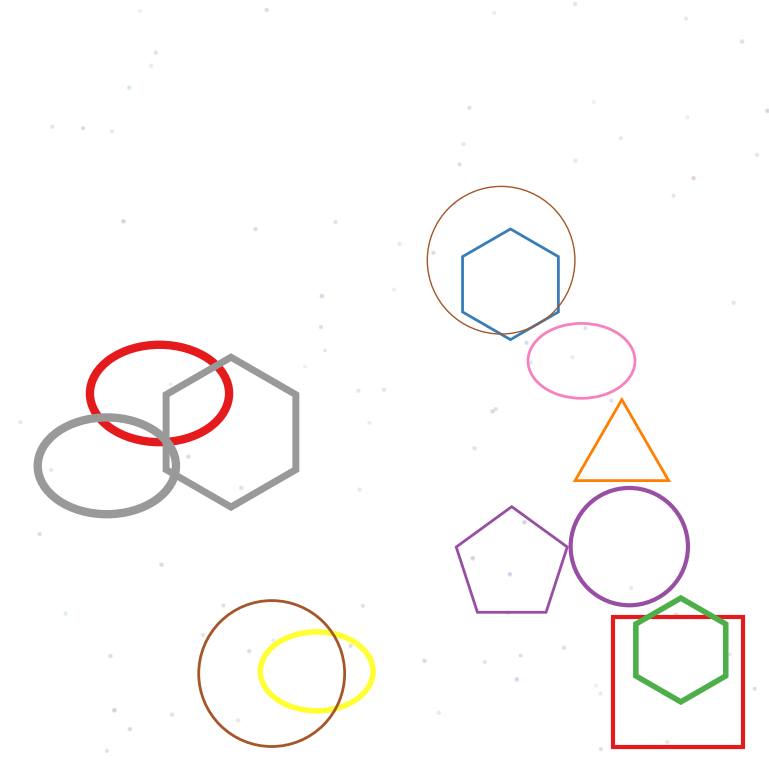[{"shape": "oval", "thickness": 3, "radius": 0.45, "center": [0.207, 0.489]}, {"shape": "square", "thickness": 1.5, "radius": 0.42, "center": [0.881, 0.115]}, {"shape": "hexagon", "thickness": 1, "radius": 0.36, "center": [0.663, 0.631]}, {"shape": "hexagon", "thickness": 2, "radius": 0.34, "center": [0.884, 0.156]}, {"shape": "pentagon", "thickness": 1, "radius": 0.38, "center": [0.665, 0.266]}, {"shape": "circle", "thickness": 1.5, "radius": 0.38, "center": [0.817, 0.29]}, {"shape": "triangle", "thickness": 1, "radius": 0.35, "center": [0.808, 0.411]}, {"shape": "oval", "thickness": 2, "radius": 0.37, "center": [0.411, 0.128]}, {"shape": "circle", "thickness": 0.5, "radius": 0.48, "center": [0.651, 0.662]}, {"shape": "circle", "thickness": 1, "radius": 0.47, "center": [0.353, 0.125]}, {"shape": "oval", "thickness": 1, "radius": 0.35, "center": [0.755, 0.531]}, {"shape": "oval", "thickness": 3, "radius": 0.45, "center": [0.139, 0.395]}, {"shape": "hexagon", "thickness": 2.5, "radius": 0.49, "center": [0.3, 0.439]}]